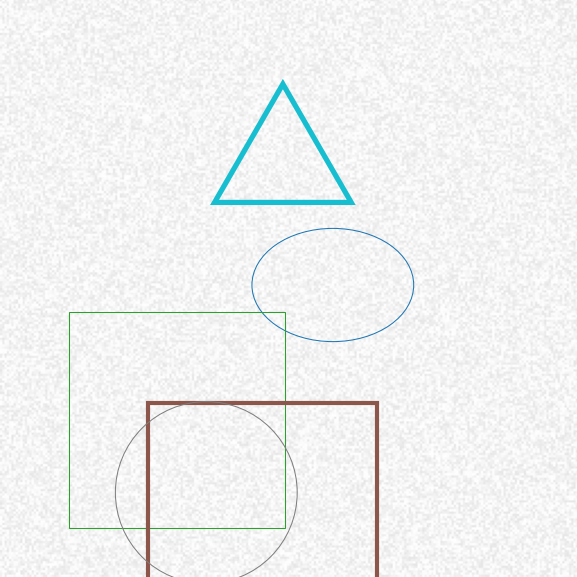[{"shape": "oval", "thickness": 0.5, "radius": 0.7, "center": [0.576, 0.506]}, {"shape": "square", "thickness": 0.5, "radius": 0.93, "center": [0.306, 0.272]}, {"shape": "square", "thickness": 2, "radius": 0.99, "center": [0.454, 0.104]}, {"shape": "circle", "thickness": 0.5, "radius": 0.79, "center": [0.357, 0.146]}, {"shape": "triangle", "thickness": 2.5, "radius": 0.68, "center": [0.49, 0.717]}]